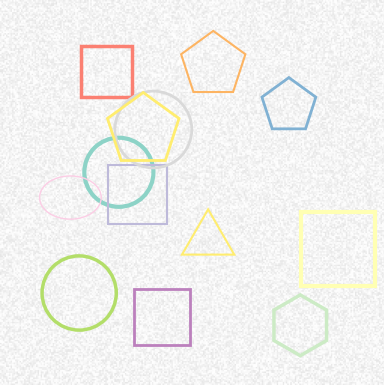[{"shape": "circle", "thickness": 3, "radius": 0.45, "center": [0.309, 0.553]}, {"shape": "square", "thickness": 3, "radius": 0.48, "center": [0.878, 0.352]}, {"shape": "square", "thickness": 1.5, "radius": 0.38, "center": [0.357, 0.495]}, {"shape": "square", "thickness": 2.5, "radius": 0.33, "center": [0.277, 0.815]}, {"shape": "pentagon", "thickness": 2, "radius": 0.37, "center": [0.75, 0.725]}, {"shape": "pentagon", "thickness": 1.5, "radius": 0.44, "center": [0.554, 0.832]}, {"shape": "circle", "thickness": 2.5, "radius": 0.48, "center": [0.206, 0.239]}, {"shape": "oval", "thickness": 1, "radius": 0.4, "center": [0.183, 0.487]}, {"shape": "circle", "thickness": 2, "radius": 0.5, "center": [0.398, 0.664]}, {"shape": "square", "thickness": 2, "radius": 0.36, "center": [0.421, 0.176]}, {"shape": "hexagon", "thickness": 2.5, "radius": 0.39, "center": [0.78, 0.155]}, {"shape": "triangle", "thickness": 1.5, "radius": 0.39, "center": [0.541, 0.378]}, {"shape": "pentagon", "thickness": 2, "radius": 0.49, "center": [0.372, 0.662]}]